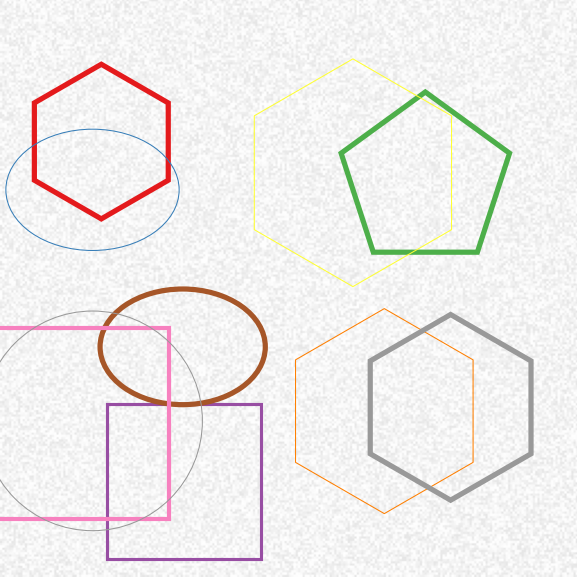[{"shape": "hexagon", "thickness": 2.5, "radius": 0.67, "center": [0.175, 0.754]}, {"shape": "oval", "thickness": 0.5, "radius": 0.75, "center": [0.16, 0.67]}, {"shape": "pentagon", "thickness": 2.5, "radius": 0.77, "center": [0.737, 0.686]}, {"shape": "square", "thickness": 1.5, "radius": 0.67, "center": [0.318, 0.166]}, {"shape": "hexagon", "thickness": 0.5, "radius": 0.89, "center": [0.665, 0.287]}, {"shape": "hexagon", "thickness": 0.5, "radius": 0.99, "center": [0.611, 0.7]}, {"shape": "oval", "thickness": 2.5, "radius": 0.72, "center": [0.316, 0.399]}, {"shape": "square", "thickness": 2, "radius": 0.83, "center": [0.127, 0.267]}, {"shape": "hexagon", "thickness": 2.5, "radius": 0.8, "center": [0.78, 0.294]}, {"shape": "circle", "thickness": 0.5, "radius": 0.95, "center": [0.16, 0.27]}]